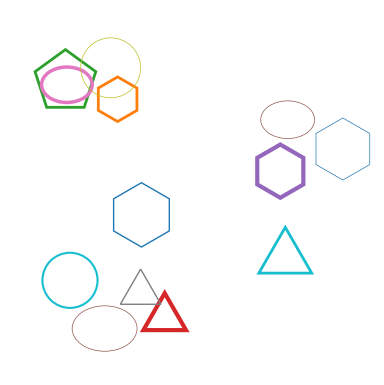[{"shape": "hexagon", "thickness": 1, "radius": 0.42, "center": [0.367, 0.442]}, {"shape": "hexagon", "thickness": 0.5, "radius": 0.4, "center": [0.891, 0.613]}, {"shape": "hexagon", "thickness": 2, "radius": 0.29, "center": [0.306, 0.742]}, {"shape": "pentagon", "thickness": 2, "radius": 0.41, "center": [0.17, 0.788]}, {"shape": "triangle", "thickness": 3, "radius": 0.32, "center": [0.428, 0.175]}, {"shape": "hexagon", "thickness": 3, "radius": 0.35, "center": [0.728, 0.555]}, {"shape": "oval", "thickness": 0.5, "radius": 0.42, "center": [0.272, 0.147]}, {"shape": "oval", "thickness": 0.5, "radius": 0.35, "center": [0.747, 0.689]}, {"shape": "oval", "thickness": 2.5, "radius": 0.33, "center": [0.174, 0.78]}, {"shape": "triangle", "thickness": 1, "radius": 0.3, "center": [0.365, 0.24]}, {"shape": "circle", "thickness": 0.5, "radius": 0.39, "center": [0.287, 0.824]}, {"shape": "triangle", "thickness": 2, "radius": 0.4, "center": [0.741, 0.33]}, {"shape": "circle", "thickness": 1.5, "radius": 0.36, "center": [0.182, 0.272]}]